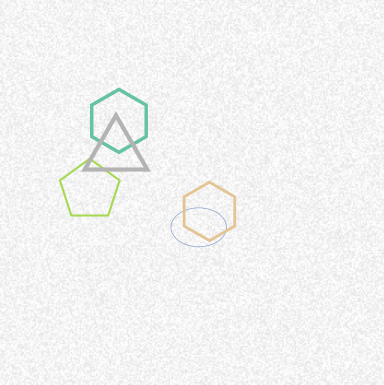[{"shape": "hexagon", "thickness": 2.5, "radius": 0.41, "center": [0.309, 0.686]}, {"shape": "oval", "thickness": 0.5, "radius": 0.36, "center": [0.516, 0.41]}, {"shape": "pentagon", "thickness": 1.5, "radius": 0.41, "center": [0.233, 0.506]}, {"shape": "hexagon", "thickness": 2, "radius": 0.38, "center": [0.544, 0.451]}, {"shape": "triangle", "thickness": 3, "radius": 0.47, "center": [0.301, 0.607]}]